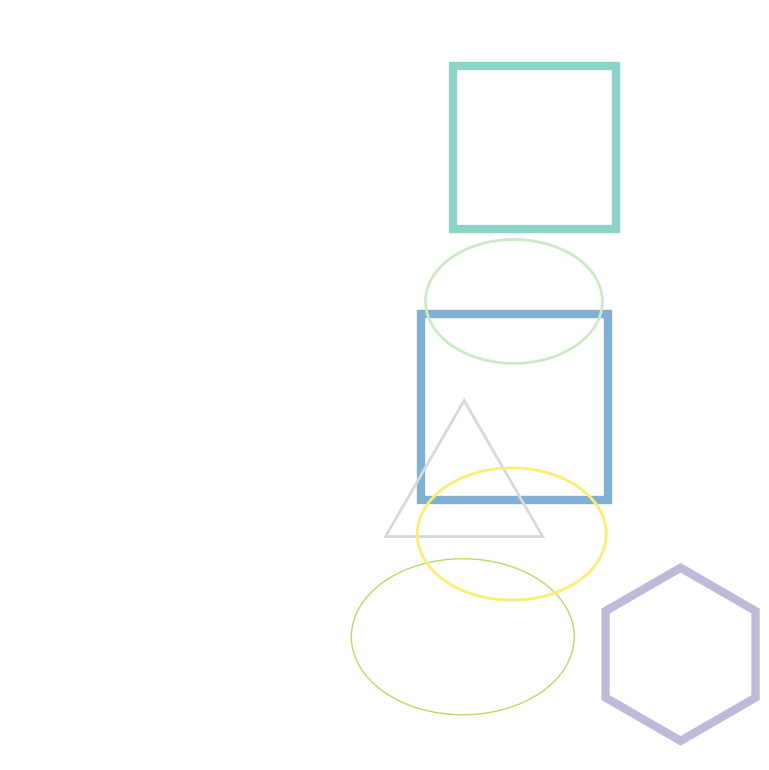[{"shape": "square", "thickness": 3, "radius": 0.53, "center": [0.694, 0.808]}, {"shape": "hexagon", "thickness": 3, "radius": 0.56, "center": [0.884, 0.15]}, {"shape": "square", "thickness": 3, "radius": 0.61, "center": [0.668, 0.471]}, {"shape": "oval", "thickness": 0.5, "radius": 0.72, "center": [0.601, 0.173]}, {"shape": "triangle", "thickness": 1, "radius": 0.59, "center": [0.603, 0.362]}, {"shape": "oval", "thickness": 1, "radius": 0.57, "center": [0.667, 0.609]}, {"shape": "oval", "thickness": 1, "radius": 0.61, "center": [0.665, 0.306]}]